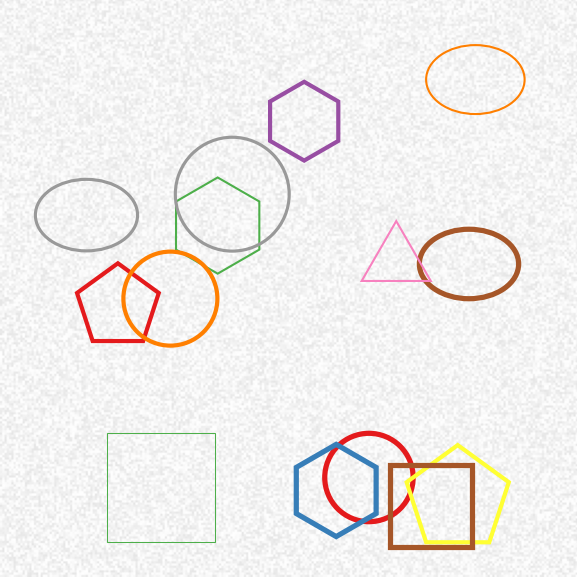[{"shape": "pentagon", "thickness": 2, "radius": 0.37, "center": [0.204, 0.469]}, {"shape": "circle", "thickness": 2.5, "radius": 0.38, "center": [0.639, 0.172]}, {"shape": "hexagon", "thickness": 2.5, "radius": 0.4, "center": [0.582, 0.15]}, {"shape": "square", "thickness": 0.5, "radius": 0.47, "center": [0.279, 0.155]}, {"shape": "hexagon", "thickness": 1, "radius": 0.42, "center": [0.377, 0.609]}, {"shape": "hexagon", "thickness": 2, "radius": 0.34, "center": [0.527, 0.789]}, {"shape": "circle", "thickness": 2, "radius": 0.41, "center": [0.295, 0.482]}, {"shape": "oval", "thickness": 1, "radius": 0.43, "center": [0.823, 0.861]}, {"shape": "pentagon", "thickness": 2, "radius": 0.47, "center": [0.793, 0.135]}, {"shape": "square", "thickness": 2.5, "radius": 0.35, "center": [0.746, 0.123]}, {"shape": "oval", "thickness": 2.5, "radius": 0.43, "center": [0.812, 0.542]}, {"shape": "triangle", "thickness": 1, "radius": 0.35, "center": [0.686, 0.547]}, {"shape": "circle", "thickness": 1.5, "radius": 0.49, "center": [0.402, 0.663]}, {"shape": "oval", "thickness": 1.5, "radius": 0.44, "center": [0.15, 0.627]}]